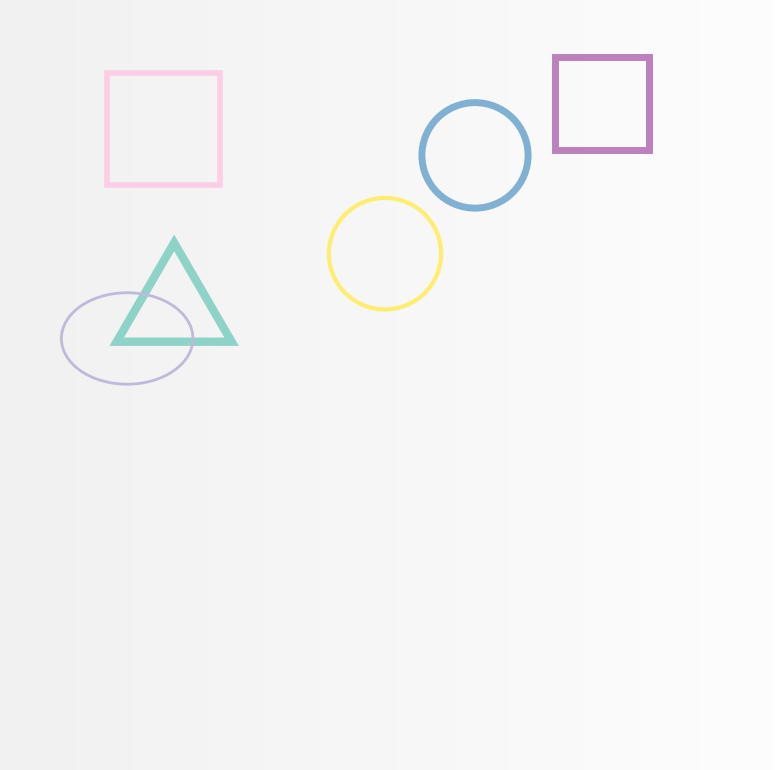[{"shape": "triangle", "thickness": 3, "radius": 0.43, "center": [0.225, 0.599]}, {"shape": "oval", "thickness": 1, "radius": 0.42, "center": [0.164, 0.56]}, {"shape": "circle", "thickness": 2.5, "radius": 0.34, "center": [0.613, 0.798]}, {"shape": "square", "thickness": 2, "radius": 0.36, "center": [0.211, 0.832]}, {"shape": "square", "thickness": 2.5, "radius": 0.3, "center": [0.776, 0.865]}, {"shape": "circle", "thickness": 1.5, "radius": 0.36, "center": [0.497, 0.671]}]